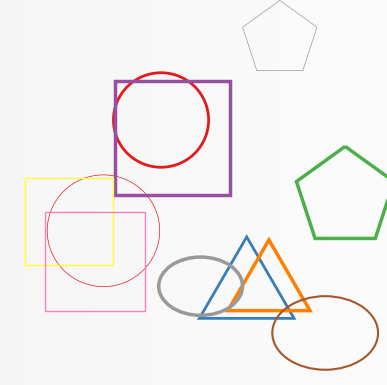[{"shape": "circle", "thickness": 0.5, "radius": 0.73, "center": [0.267, 0.401]}, {"shape": "circle", "thickness": 2, "radius": 0.61, "center": [0.416, 0.688]}, {"shape": "triangle", "thickness": 2, "radius": 0.71, "center": [0.637, 0.244]}, {"shape": "pentagon", "thickness": 2.5, "radius": 0.66, "center": [0.891, 0.488]}, {"shape": "square", "thickness": 2.5, "radius": 0.74, "center": [0.444, 0.641]}, {"shape": "triangle", "thickness": 2.5, "radius": 0.61, "center": [0.694, 0.254]}, {"shape": "square", "thickness": 1, "radius": 0.57, "center": [0.177, 0.425]}, {"shape": "oval", "thickness": 1.5, "radius": 0.68, "center": [0.839, 0.135]}, {"shape": "square", "thickness": 1, "radius": 0.64, "center": [0.246, 0.321]}, {"shape": "pentagon", "thickness": 0.5, "radius": 0.5, "center": [0.722, 0.898]}, {"shape": "oval", "thickness": 2.5, "radius": 0.54, "center": [0.518, 0.257]}]